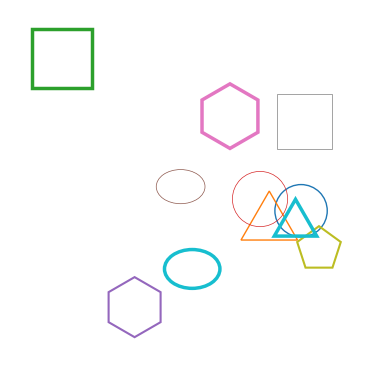[{"shape": "circle", "thickness": 1, "radius": 0.34, "center": [0.782, 0.453]}, {"shape": "triangle", "thickness": 1, "radius": 0.42, "center": [0.699, 0.419]}, {"shape": "square", "thickness": 2.5, "radius": 0.39, "center": [0.161, 0.848]}, {"shape": "circle", "thickness": 0.5, "radius": 0.36, "center": [0.675, 0.483]}, {"shape": "hexagon", "thickness": 1.5, "radius": 0.39, "center": [0.35, 0.202]}, {"shape": "oval", "thickness": 0.5, "radius": 0.32, "center": [0.469, 0.515]}, {"shape": "hexagon", "thickness": 2.5, "radius": 0.42, "center": [0.597, 0.698]}, {"shape": "square", "thickness": 0.5, "radius": 0.36, "center": [0.791, 0.684]}, {"shape": "pentagon", "thickness": 1.5, "radius": 0.3, "center": [0.829, 0.353]}, {"shape": "triangle", "thickness": 2.5, "radius": 0.32, "center": [0.768, 0.419]}, {"shape": "oval", "thickness": 2.5, "radius": 0.36, "center": [0.499, 0.301]}]